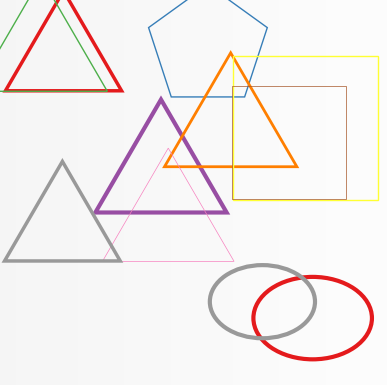[{"shape": "oval", "thickness": 3, "radius": 0.76, "center": [0.807, 0.174]}, {"shape": "triangle", "thickness": 2.5, "radius": 0.87, "center": [0.164, 0.851]}, {"shape": "pentagon", "thickness": 1, "radius": 0.81, "center": [0.537, 0.879]}, {"shape": "triangle", "thickness": 1, "radius": 0.99, "center": [0.106, 0.861]}, {"shape": "triangle", "thickness": 3, "radius": 0.98, "center": [0.415, 0.546]}, {"shape": "triangle", "thickness": 2, "radius": 0.99, "center": [0.595, 0.666]}, {"shape": "square", "thickness": 1, "radius": 0.94, "center": [0.788, 0.668]}, {"shape": "square", "thickness": 0.5, "radius": 0.73, "center": [0.746, 0.63]}, {"shape": "triangle", "thickness": 0.5, "radius": 0.98, "center": [0.434, 0.419]}, {"shape": "oval", "thickness": 3, "radius": 0.68, "center": [0.677, 0.216]}, {"shape": "triangle", "thickness": 2.5, "radius": 0.86, "center": [0.161, 0.408]}]